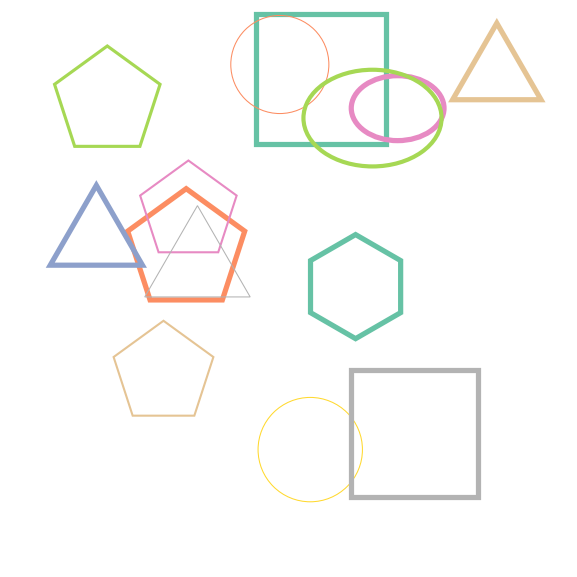[{"shape": "square", "thickness": 2.5, "radius": 0.56, "center": [0.556, 0.862]}, {"shape": "hexagon", "thickness": 2.5, "radius": 0.45, "center": [0.616, 0.503]}, {"shape": "circle", "thickness": 0.5, "radius": 0.42, "center": [0.485, 0.887]}, {"shape": "pentagon", "thickness": 2.5, "radius": 0.53, "center": [0.322, 0.566]}, {"shape": "triangle", "thickness": 2.5, "radius": 0.46, "center": [0.167, 0.586]}, {"shape": "pentagon", "thickness": 1, "radius": 0.44, "center": [0.326, 0.633]}, {"shape": "oval", "thickness": 2.5, "radius": 0.4, "center": [0.689, 0.812]}, {"shape": "pentagon", "thickness": 1.5, "radius": 0.48, "center": [0.186, 0.823]}, {"shape": "oval", "thickness": 2, "radius": 0.6, "center": [0.645, 0.795]}, {"shape": "circle", "thickness": 0.5, "radius": 0.45, "center": [0.537, 0.221]}, {"shape": "triangle", "thickness": 2.5, "radius": 0.44, "center": [0.86, 0.871]}, {"shape": "pentagon", "thickness": 1, "radius": 0.45, "center": [0.283, 0.353]}, {"shape": "triangle", "thickness": 0.5, "radius": 0.53, "center": [0.342, 0.538]}, {"shape": "square", "thickness": 2.5, "radius": 0.55, "center": [0.718, 0.248]}]